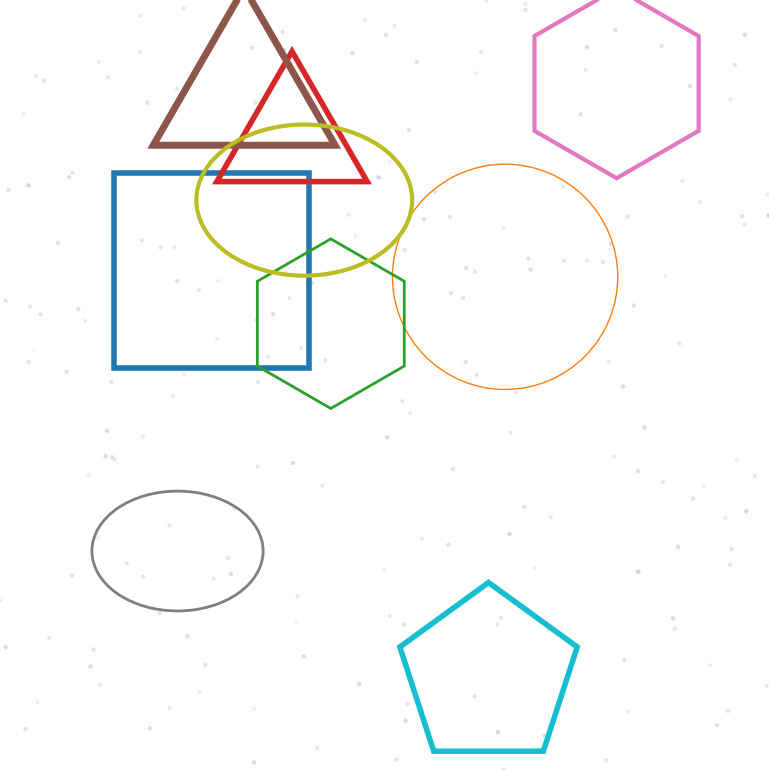[{"shape": "square", "thickness": 2, "radius": 0.63, "center": [0.275, 0.649]}, {"shape": "circle", "thickness": 0.5, "radius": 0.73, "center": [0.656, 0.64]}, {"shape": "hexagon", "thickness": 1, "radius": 0.55, "center": [0.43, 0.58]}, {"shape": "triangle", "thickness": 2, "radius": 0.56, "center": [0.379, 0.821]}, {"shape": "triangle", "thickness": 2.5, "radius": 0.68, "center": [0.317, 0.88]}, {"shape": "hexagon", "thickness": 1.5, "radius": 0.62, "center": [0.801, 0.892]}, {"shape": "oval", "thickness": 1, "radius": 0.56, "center": [0.231, 0.284]}, {"shape": "oval", "thickness": 1.5, "radius": 0.7, "center": [0.395, 0.74]}, {"shape": "pentagon", "thickness": 2, "radius": 0.61, "center": [0.634, 0.122]}]